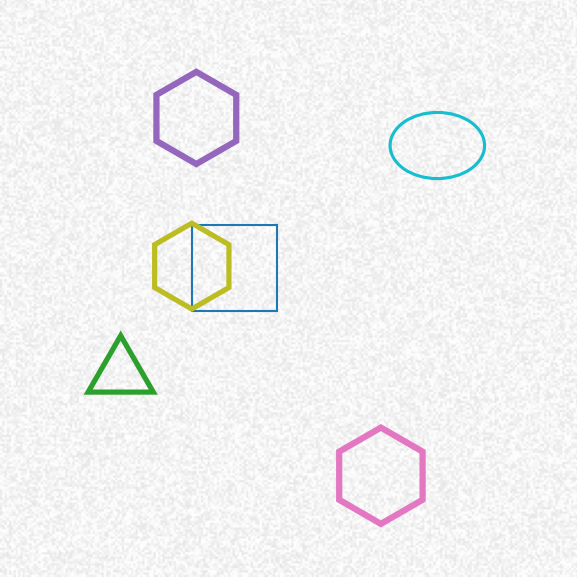[{"shape": "square", "thickness": 1, "radius": 0.37, "center": [0.406, 0.535]}, {"shape": "triangle", "thickness": 2.5, "radius": 0.33, "center": [0.209, 0.353]}, {"shape": "hexagon", "thickness": 3, "radius": 0.4, "center": [0.34, 0.795]}, {"shape": "hexagon", "thickness": 3, "radius": 0.42, "center": [0.66, 0.175]}, {"shape": "hexagon", "thickness": 2.5, "radius": 0.37, "center": [0.332, 0.538]}, {"shape": "oval", "thickness": 1.5, "radius": 0.41, "center": [0.757, 0.747]}]